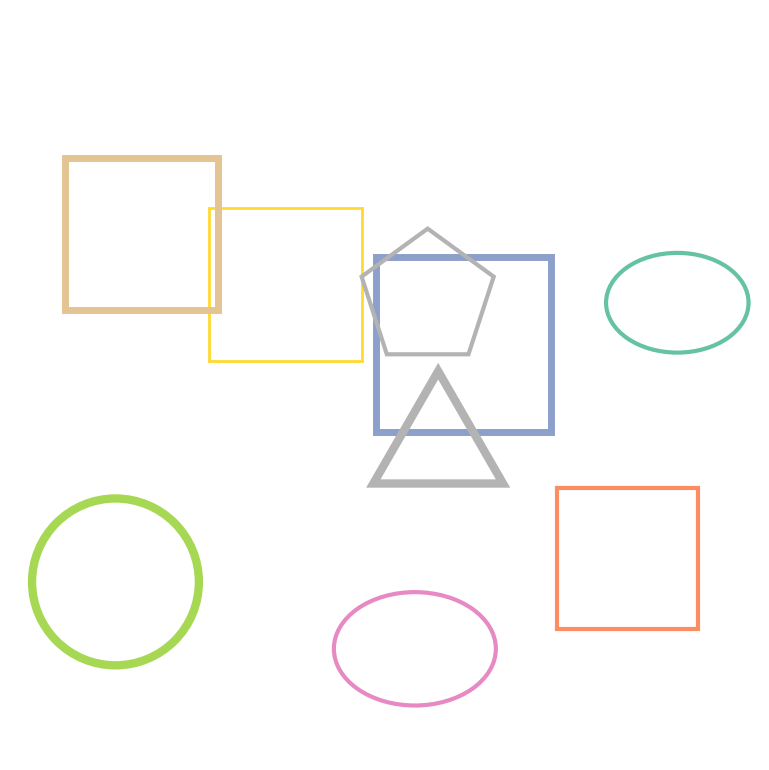[{"shape": "oval", "thickness": 1.5, "radius": 0.46, "center": [0.88, 0.607]}, {"shape": "square", "thickness": 1.5, "radius": 0.46, "center": [0.815, 0.274]}, {"shape": "square", "thickness": 2.5, "radius": 0.57, "center": [0.602, 0.553]}, {"shape": "oval", "thickness": 1.5, "radius": 0.53, "center": [0.539, 0.157]}, {"shape": "circle", "thickness": 3, "radius": 0.54, "center": [0.15, 0.244]}, {"shape": "square", "thickness": 1, "radius": 0.5, "center": [0.371, 0.631]}, {"shape": "square", "thickness": 2.5, "radius": 0.5, "center": [0.184, 0.696]}, {"shape": "pentagon", "thickness": 1.5, "radius": 0.45, "center": [0.555, 0.613]}, {"shape": "triangle", "thickness": 3, "radius": 0.49, "center": [0.569, 0.421]}]